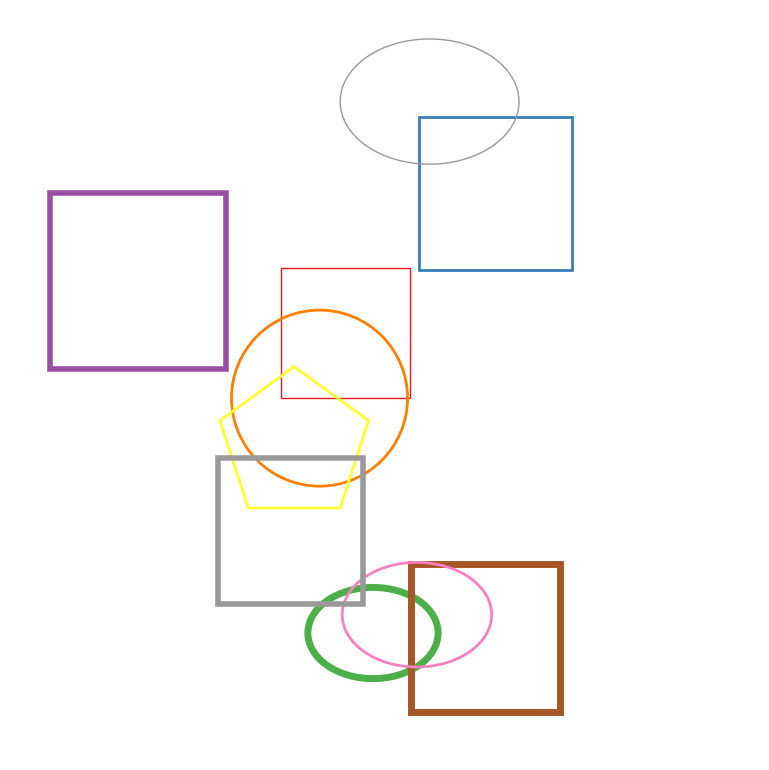[{"shape": "square", "thickness": 0.5, "radius": 0.42, "center": [0.449, 0.568]}, {"shape": "square", "thickness": 1, "radius": 0.5, "center": [0.643, 0.749]}, {"shape": "oval", "thickness": 2.5, "radius": 0.42, "center": [0.484, 0.178]}, {"shape": "square", "thickness": 2, "radius": 0.57, "center": [0.179, 0.635]}, {"shape": "circle", "thickness": 1, "radius": 0.57, "center": [0.415, 0.483]}, {"shape": "pentagon", "thickness": 1, "radius": 0.51, "center": [0.382, 0.422]}, {"shape": "square", "thickness": 2.5, "radius": 0.48, "center": [0.631, 0.171]}, {"shape": "oval", "thickness": 1, "radius": 0.49, "center": [0.541, 0.202]}, {"shape": "oval", "thickness": 0.5, "radius": 0.58, "center": [0.558, 0.868]}, {"shape": "square", "thickness": 2, "radius": 0.47, "center": [0.378, 0.311]}]